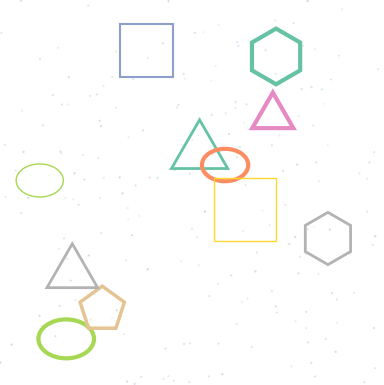[{"shape": "triangle", "thickness": 2, "radius": 0.42, "center": [0.518, 0.604]}, {"shape": "hexagon", "thickness": 3, "radius": 0.36, "center": [0.717, 0.853]}, {"shape": "oval", "thickness": 3, "radius": 0.3, "center": [0.585, 0.571]}, {"shape": "square", "thickness": 1.5, "radius": 0.34, "center": [0.382, 0.868]}, {"shape": "triangle", "thickness": 3, "radius": 0.31, "center": [0.709, 0.698]}, {"shape": "oval", "thickness": 1, "radius": 0.31, "center": [0.103, 0.531]}, {"shape": "oval", "thickness": 3, "radius": 0.36, "center": [0.172, 0.12]}, {"shape": "square", "thickness": 1, "radius": 0.41, "center": [0.636, 0.455]}, {"shape": "pentagon", "thickness": 2.5, "radius": 0.3, "center": [0.266, 0.196]}, {"shape": "hexagon", "thickness": 2, "radius": 0.34, "center": [0.852, 0.381]}, {"shape": "triangle", "thickness": 2, "radius": 0.38, "center": [0.188, 0.291]}]